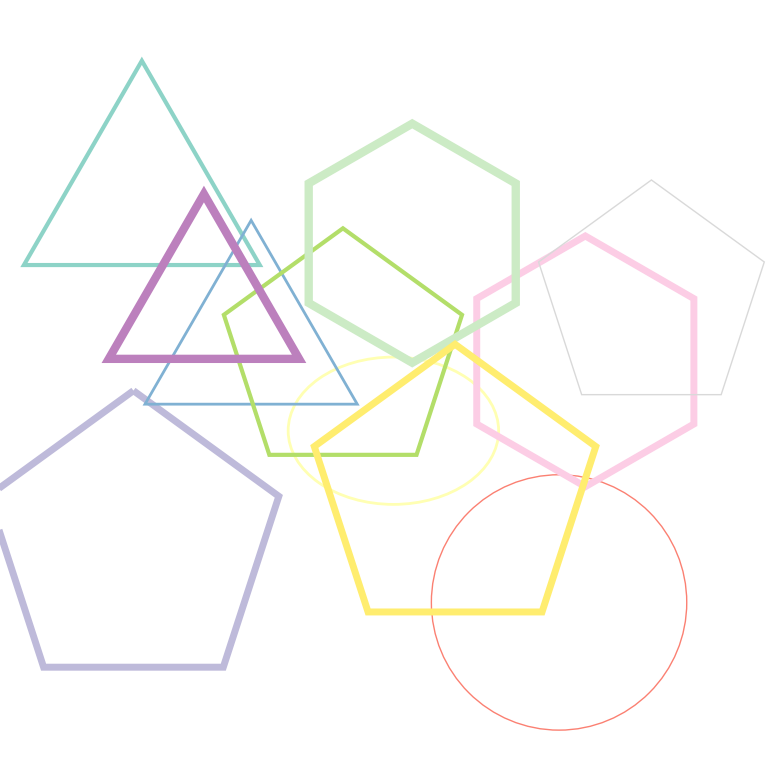[{"shape": "triangle", "thickness": 1.5, "radius": 0.88, "center": [0.184, 0.744]}, {"shape": "oval", "thickness": 1, "radius": 0.68, "center": [0.511, 0.441]}, {"shape": "pentagon", "thickness": 2.5, "radius": 0.99, "center": [0.173, 0.294]}, {"shape": "circle", "thickness": 0.5, "radius": 0.83, "center": [0.726, 0.218]}, {"shape": "triangle", "thickness": 1, "radius": 0.8, "center": [0.326, 0.555]}, {"shape": "pentagon", "thickness": 1.5, "radius": 0.81, "center": [0.445, 0.541]}, {"shape": "hexagon", "thickness": 2.5, "radius": 0.81, "center": [0.76, 0.531]}, {"shape": "pentagon", "thickness": 0.5, "radius": 0.77, "center": [0.846, 0.612]}, {"shape": "triangle", "thickness": 3, "radius": 0.71, "center": [0.265, 0.605]}, {"shape": "hexagon", "thickness": 3, "radius": 0.78, "center": [0.535, 0.684]}, {"shape": "pentagon", "thickness": 2.5, "radius": 0.96, "center": [0.591, 0.361]}]